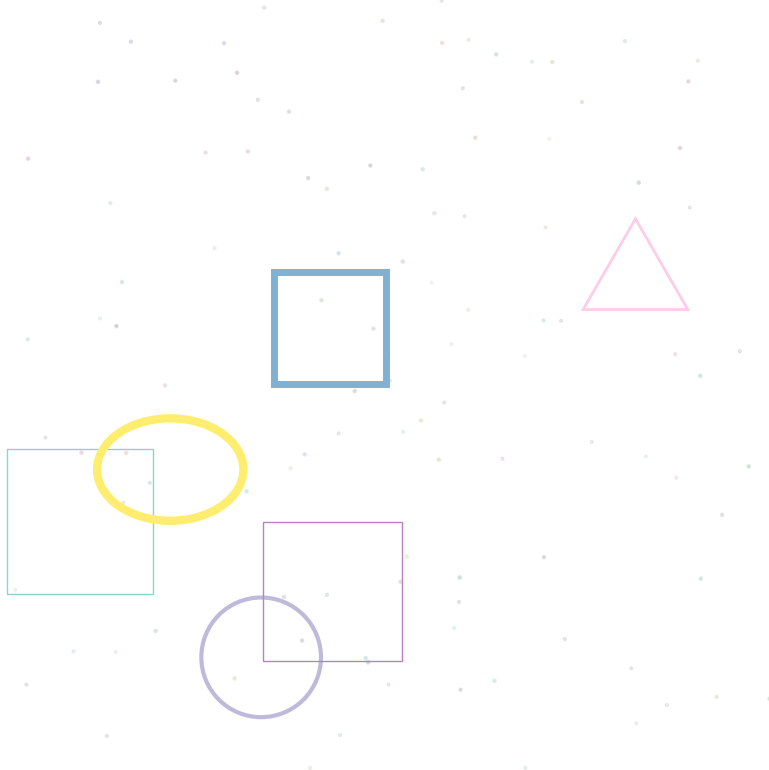[{"shape": "square", "thickness": 0.5, "radius": 0.47, "center": [0.104, 0.323]}, {"shape": "circle", "thickness": 1.5, "radius": 0.39, "center": [0.339, 0.146]}, {"shape": "square", "thickness": 2.5, "radius": 0.36, "center": [0.429, 0.574]}, {"shape": "triangle", "thickness": 1, "radius": 0.39, "center": [0.825, 0.637]}, {"shape": "square", "thickness": 0.5, "radius": 0.45, "center": [0.432, 0.232]}, {"shape": "oval", "thickness": 3, "radius": 0.48, "center": [0.221, 0.39]}]